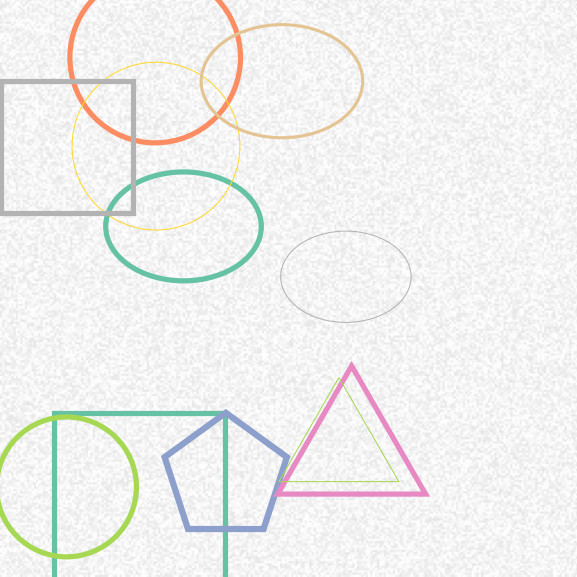[{"shape": "square", "thickness": 2.5, "radius": 0.74, "center": [0.241, 0.137]}, {"shape": "oval", "thickness": 2.5, "radius": 0.67, "center": [0.318, 0.607]}, {"shape": "circle", "thickness": 2.5, "radius": 0.74, "center": [0.269, 0.9]}, {"shape": "pentagon", "thickness": 3, "radius": 0.56, "center": [0.391, 0.173]}, {"shape": "triangle", "thickness": 2.5, "radius": 0.74, "center": [0.609, 0.218]}, {"shape": "triangle", "thickness": 0.5, "radius": 0.6, "center": [0.587, 0.225]}, {"shape": "circle", "thickness": 2.5, "radius": 0.61, "center": [0.115, 0.156]}, {"shape": "circle", "thickness": 0.5, "radius": 0.73, "center": [0.27, 0.746]}, {"shape": "oval", "thickness": 1.5, "radius": 0.7, "center": [0.488, 0.859]}, {"shape": "oval", "thickness": 0.5, "radius": 0.56, "center": [0.599, 0.52]}, {"shape": "square", "thickness": 2.5, "radius": 0.57, "center": [0.116, 0.744]}]